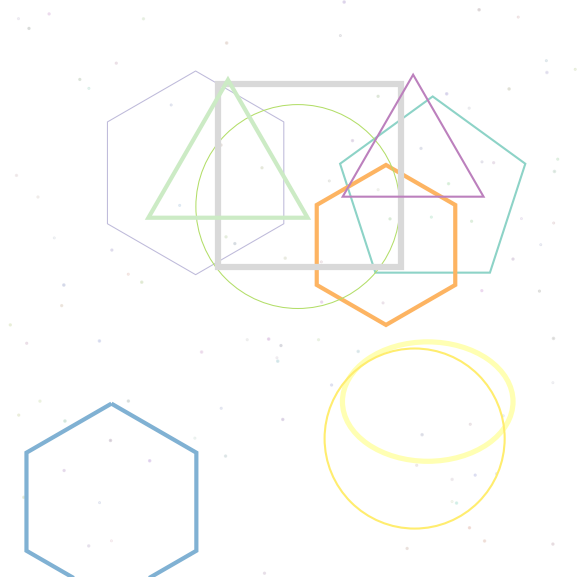[{"shape": "pentagon", "thickness": 1, "radius": 0.84, "center": [0.749, 0.663]}, {"shape": "oval", "thickness": 2.5, "radius": 0.74, "center": [0.741, 0.304]}, {"shape": "hexagon", "thickness": 0.5, "radius": 0.88, "center": [0.339, 0.7]}, {"shape": "hexagon", "thickness": 2, "radius": 0.85, "center": [0.193, 0.13]}, {"shape": "hexagon", "thickness": 2, "radius": 0.69, "center": [0.668, 0.575]}, {"shape": "circle", "thickness": 0.5, "radius": 0.88, "center": [0.516, 0.641]}, {"shape": "square", "thickness": 3, "radius": 0.79, "center": [0.536, 0.695]}, {"shape": "triangle", "thickness": 1, "radius": 0.7, "center": [0.715, 0.729]}, {"shape": "triangle", "thickness": 2, "radius": 0.8, "center": [0.395, 0.702]}, {"shape": "circle", "thickness": 1, "radius": 0.78, "center": [0.718, 0.24]}]